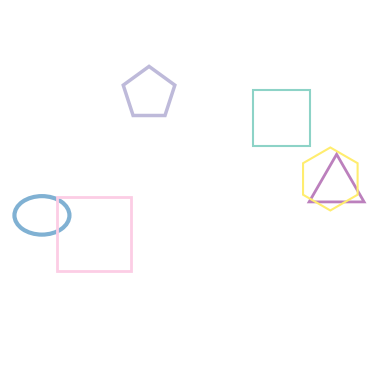[{"shape": "square", "thickness": 1.5, "radius": 0.37, "center": [0.731, 0.694]}, {"shape": "pentagon", "thickness": 2.5, "radius": 0.35, "center": [0.387, 0.757]}, {"shape": "oval", "thickness": 3, "radius": 0.36, "center": [0.109, 0.441]}, {"shape": "square", "thickness": 2, "radius": 0.48, "center": [0.244, 0.393]}, {"shape": "triangle", "thickness": 2, "radius": 0.41, "center": [0.874, 0.517]}, {"shape": "hexagon", "thickness": 1.5, "radius": 0.41, "center": [0.858, 0.535]}]